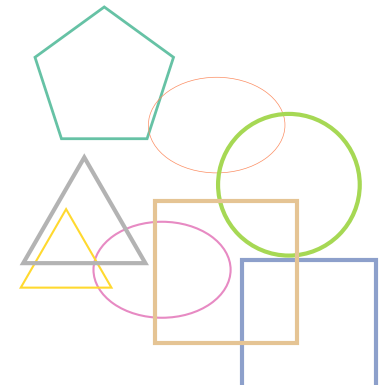[{"shape": "pentagon", "thickness": 2, "radius": 0.95, "center": [0.271, 0.793]}, {"shape": "oval", "thickness": 0.5, "radius": 0.89, "center": [0.563, 0.675]}, {"shape": "square", "thickness": 3, "radius": 0.88, "center": [0.803, 0.15]}, {"shape": "oval", "thickness": 1.5, "radius": 0.89, "center": [0.421, 0.299]}, {"shape": "circle", "thickness": 3, "radius": 0.92, "center": [0.75, 0.52]}, {"shape": "triangle", "thickness": 1.5, "radius": 0.68, "center": [0.172, 0.321]}, {"shape": "square", "thickness": 3, "radius": 0.92, "center": [0.588, 0.292]}, {"shape": "triangle", "thickness": 3, "radius": 0.92, "center": [0.219, 0.408]}]